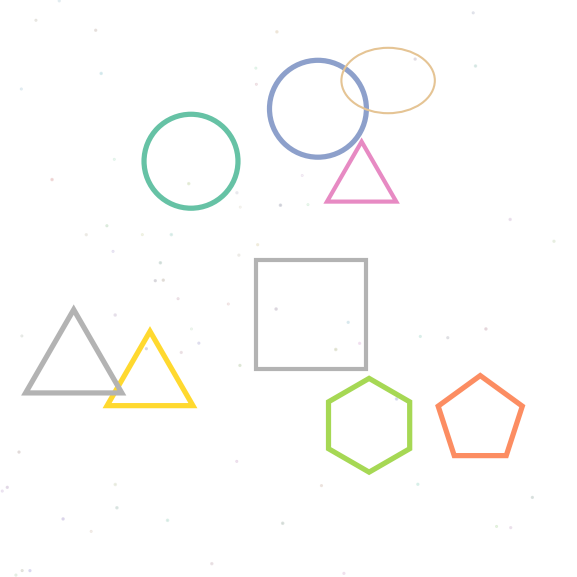[{"shape": "circle", "thickness": 2.5, "radius": 0.41, "center": [0.331, 0.72]}, {"shape": "pentagon", "thickness": 2.5, "radius": 0.38, "center": [0.832, 0.272]}, {"shape": "circle", "thickness": 2.5, "radius": 0.42, "center": [0.551, 0.811]}, {"shape": "triangle", "thickness": 2, "radius": 0.35, "center": [0.626, 0.685]}, {"shape": "hexagon", "thickness": 2.5, "radius": 0.41, "center": [0.639, 0.263]}, {"shape": "triangle", "thickness": 2.5, "radius": 0.43, "center": [0.26, 0.34]}, {"shape": "oval", "thickness": 1, "radius": 0.4, "center": [0.672, 0.86]}, {"shape": "triangle", "thickness": 2.5, "radius": 0.48, "center": [0.128, 0.367]}, {"shape": "square", "thickness": 2, "radius": 0.48, "center": [0.539, 0.455]}]